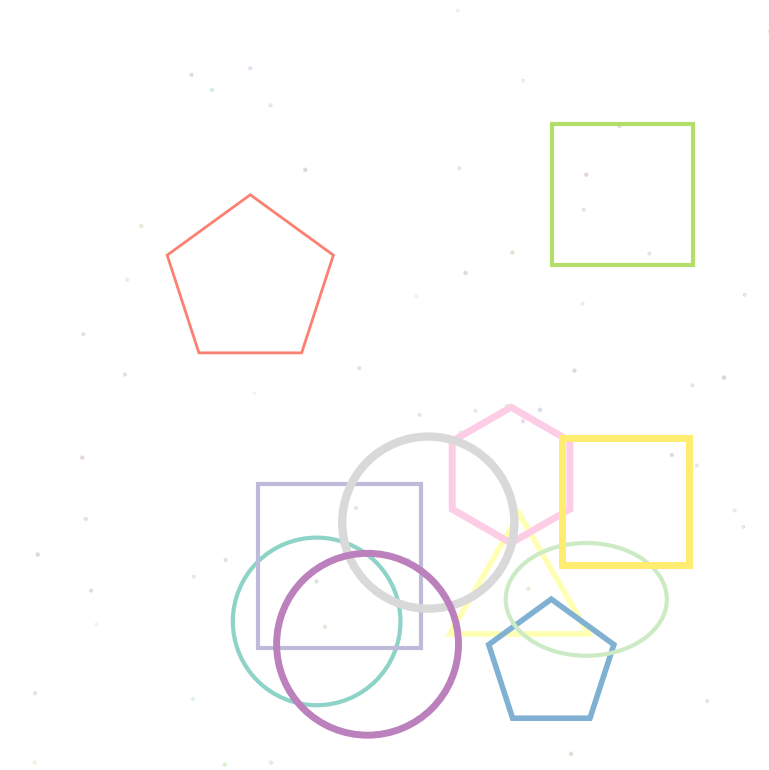[{"shape": "circle", "thickness": 1.5, "radius": 0.54, "center": [0.411, 0.193]}, {"shape": "triangle", "thickness": 2, "radius": 0.52, "center": [0.674, 0.229]}, {"shape": "square", "thickness": 1.5, "radius": 0.53, "center": [0.441, 0.265]}, {"shape": "pentagon", "thickness": 1, "radius": 0.57, "center": [0.325, 0.634]}, {"shape": "pentagon", "thickness": 2, "radius": 0.43, "center": [0.716, 0.136]}, {"shape": "square", "thickness": 1.5, "radius": 0.46, "center": [0.809, 0.747]}, {"shape": "hexagon", "thickness": 2.5, "radius": 0.44, "center": [0.664, 0.383]}, {"shape": "circle", "thickness": 3, "radius": 0.56, "center": [0.556, 0.321]}, {"shape": "circle", "thickness": 2.5, "radius": 0.59, "center": [0.477, 0.163]}, {"shape": "oval", "thickness": 1.5, "radius": 0.52, "center": [0.761, 0.222]}, {"shape": "square", "thickness": 2.5, "radius": 0.41, "center": [0.812, 0.349]}]